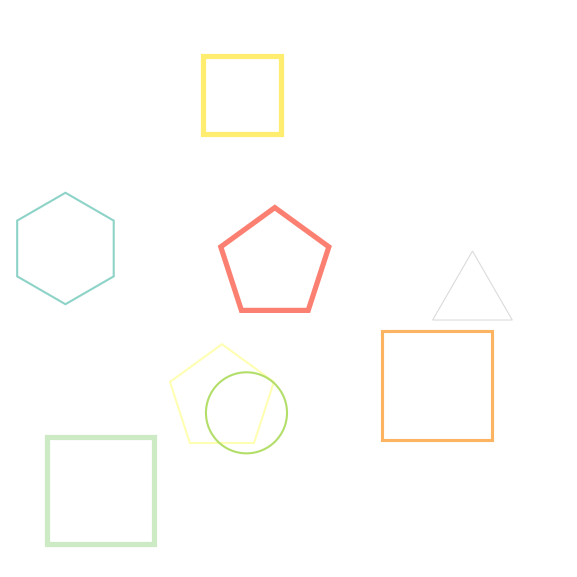[{"shape": "hexagon", "thickness": 1, "radius": 0.48, "center": [0.113, 0.569]}, {"shape": "pentagon", "thickness": 1, "radius": 0.47, "center": [0.384, 0.309]}, {"shape": "pentagon", "thickness": 2.5, "radius": 0.49, "center": [0.476, 0.541]}, {"shape": "square", "thickness": 1.5, "radius": 0.47, "center": [0.756, 0.332]}, {"shape": "circle", "thickness": 1, "radius": 0.35, "center": [0.427, 0.284]}, {"shape": "triangle", "thickness": 0.5, "radius": 0.4, "center": [0.818, 0.485]}, {"shape": "square", "thickness": 2.5, "radius": 0.46, "center": [0.173, 0.15]}, {"shape": "square", "thickness": 2.5, "radius": 0.34, "center": [0.419, 0.834]}]